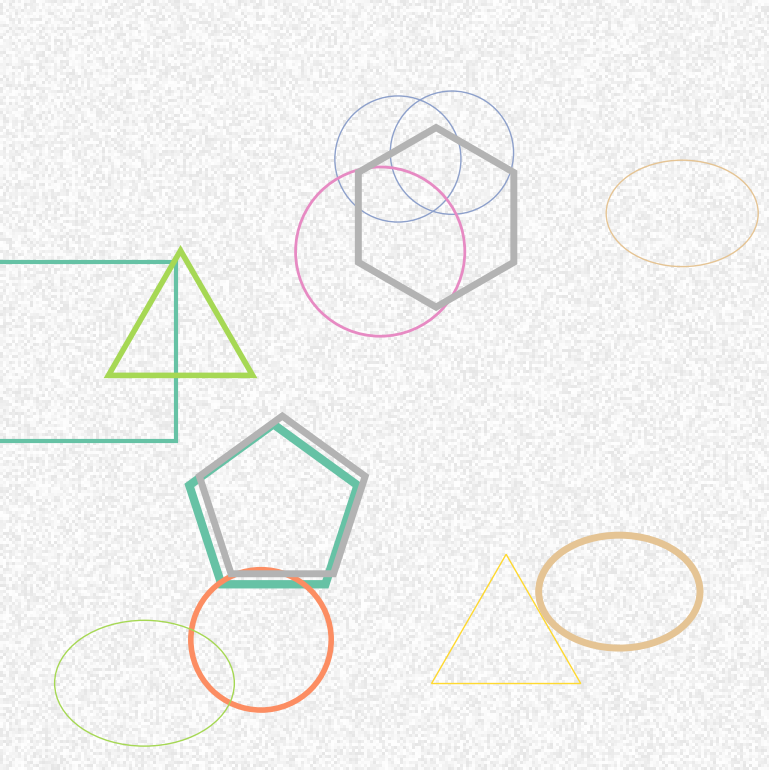[{"shape": "pentagon", "thickness": 3, "radius": 0.57, "center": [0.355, 0.334]}, {"shape": "square", "thickness": 1.5, "radius": 0.58, "center": [0.113, 0.544]}, {"shape": "circle", "thickness": 2, "radius": 0.46, "center": [0.339, 0.169]}, {"shape": "circle", "thickness": 0.5, "radius": 0.4, "center": [0.587, 0.802]}, {"shape": "circle", "thickness": 0.5, "radius": 0.41, "center": [0.517, 0.794]}, {"shape": "circle", "thickness": 1, "radius": 0.55, "center": [0.494, 0.673]}, {"shape": "oval", "thickness": 0.5, "radius": 0.58, "center": [0.188, 0.113]}, {"shape": "triangle", "thickness": 2, "radius": 0.54, "center": [0.234, 0.567]}, {"shape": "triangle", "thickness": 0.5, "radius": 0.56, "center": [0.657, 0.168]}, {"shape": "oval", "thickness": 2.5, "radius": 0.52, "center": [0.804, 0.232]}, {"shape": "oval", "thickness": 0.5, "radius": 0.49, "center": [0.886, 0.723]}, {"shape": "pentagon", "thickness": 2.5, "radius": 0.57, "center": [0.367, 0.346]}, {"shape": "hexagon", "thickness": 2.5, "radius": 0.58, "center": [0.566, 0.718]}]